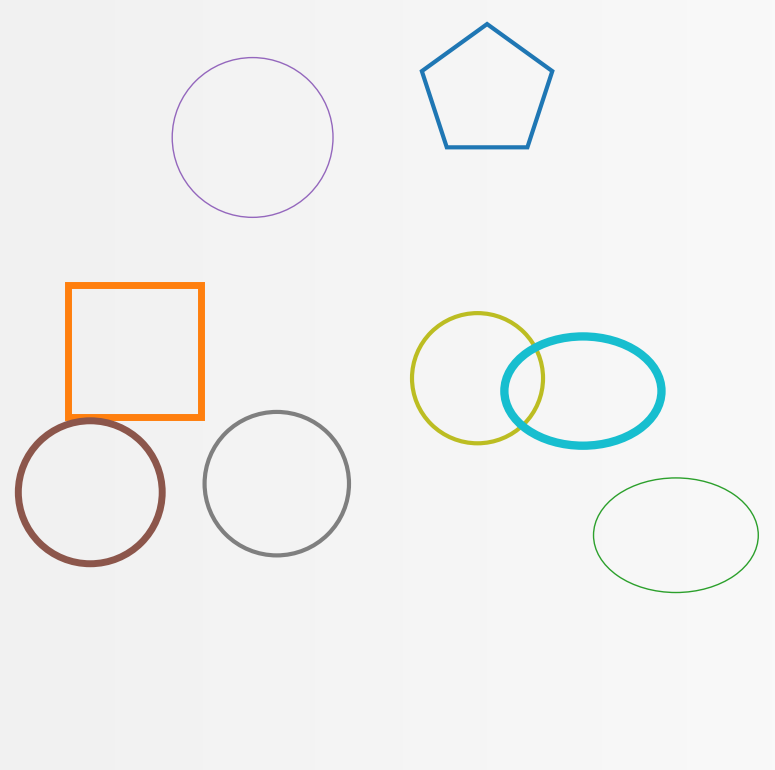[{"shape": "pentagon", "thickness": 1.5, "radius": 0.44, "center": [0.628, 0.88]}, {"shape": "square", "thickness": 2.5, "radius": 0.43, "center": [0.173, 0.544]}, {"shape": "oval", "thickness": 0.5, "radius": 0.53, "center": [0.872, 0.305]}, {"shape": "circle", "thickness": 0.5, "radius": 0.52, "center": [0.326, 0.821]}, {"shape": "circle", "thickness": 2.5, "radius": 0.46, "center": [0.116, 0.361]}, {"shape": "circle", "thickness": 1.5, "radius": 0.47, "center": [0.357, 0.372]}, {"shape": "circle", "thickness": 1.5, "radius": 0.42, "center": [0.616, 0.509]}, {"shape": "oval", "thickness": 3, "radius": 0.51, "center": [0.752, 0.492]}]